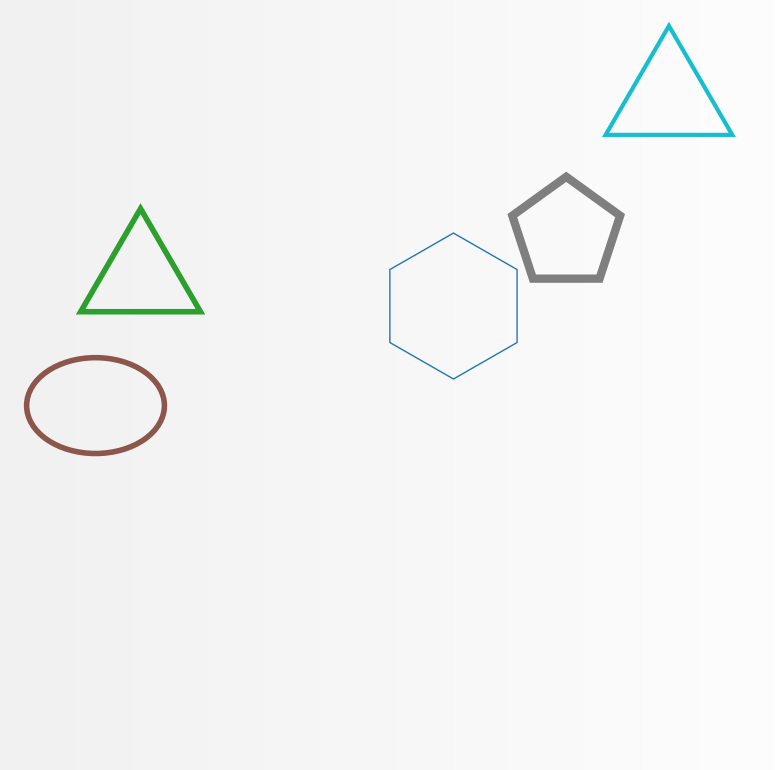[{"shape": "hexagon", "thickness": 0.5, "radius": 0.47, "center": [0.585, 0.603]}, {"shape": "triangle", "thickness": 2, "radius": 0.45, "center": [0.181, 0.64]}, {"shape": "oval", "thickness": 2, "radius": 0.44, "center": [0.123, 0.473]}, {"shape": "pentagon", "thickness": 3, "radius": 0.37, "center": [0.731, 0.697]}, {"shape": "triangle", "thickness": 1.5, "radius": 0.47, "center": [0.863, 0.872]}]